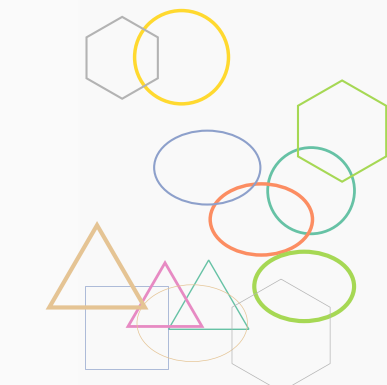[{"shape": "triangle", "thickness": 1, "radius": 0.6, "center": [0.539, 0.205]}, {"shape": "circle", "thickness": 2, "radius": 0.56, "center": [0.803, 0.505]}, {"shape": "oval", "thickness": 2.5, "radius": 0.66, "center": [0.674, 0.43]}, {"shape": "oval", "thickness": 1.5, "radius": 0.69, "center": [0.535, 0.565]}, {"shape": "square", "thickness": 0.5, "radius": 0.54, "center": [0.326, 0.15]}, {"shape": "triangle", "thickness": 2, "radius": 0.55, "center": [0.426, 0.207]}, {"shape": "oval", "thickness": 3, "radius": 0.64, "center": [0.785, 0.256]}, {"shape": "hexagon", "thickness": 1.5, "radius": 0.66, "center": [0.883, 0.66]}, {"shape": "circle", "thickness": 2.5, "radius": 0.61, "center": [0.468, 0.851]}, {"shape": "triangle", "thickness": 3, "radius": 0.71, "center": [0.25, 0.273]}, {"shape": "oval", "thickness": 0.5, "radius": 0.71, "center": [0.496, 0.161]}, {"shape": "hexagon", "thickness": 0.5, "radius": 0.73, "center": [0.725, 0.129]}, {"shape": "hexagon", "thickness": 1.5, "radius": 0.53, "center": [0.315, 0.85]}]